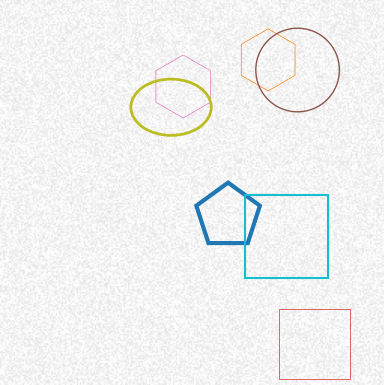[{"shape": "pentagon", "thickness": 3, "radius": 0.43, "center": [0.592, 0.439]}, {"shape": "hexagon", "thickness": 0.5, "radius": 0.4, "center": [0.696, 0.844]}, {"shape": "square", "thickness": 0.5, "radius": 0.46, "center": [0.817, 0.106]}, {"shape": "circle", "thickness": 1, "radius": 0.54, "center": [0.773, 0.818]}, {"shape": "hexagon", "thickness": 0.5, "radius": 0.41, "center": [0.476, 0.775]}, {"shape": "oval", "thickness": 2, "radius": 0.52, "center": [0.444, 0.721]}, {"shape": "square", "thickness": 1.5, "radius": 0.54, "center": [0.744, 0.386]}]